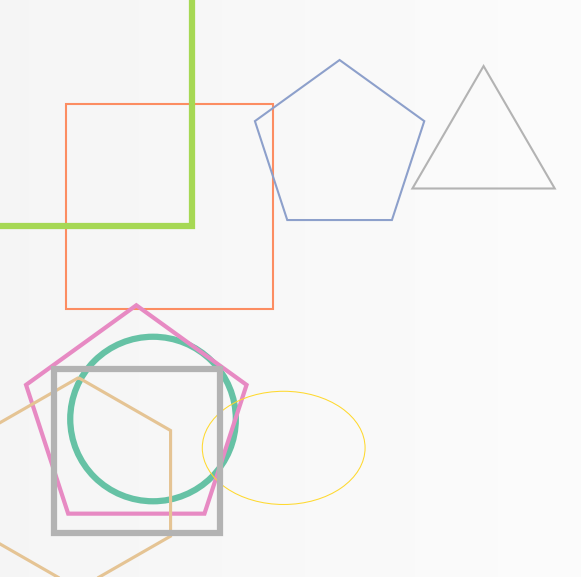[{"shape": "circle", "thickness": 3, "radius": 0.71, "center": [0.263, 0.274]}, {"shape": "square", "thickness": 1, "radius": 0.89, "center": [0.291, 0.641]}, {"shape": "pentagon", "thickness": 1, "radius": 0.77, "center": [0.584, 0.742]}, {"shape": "pentagon", "thickness": 2, "radius": 1.0, "center": [0.235, 0.271]}, {"shape": "square", "thickness": 3, "radius": 0.99, "center": [0.133, 0.805]}, {"shape": "oval", "thickness": 0.5, "radius": 0.7, "center": [0.488, 0.224]}, {"shape": "hexagon", "thickness": 1.5, "radius": 0.91, "center": [0.135, 0.162]}, {"shape": "triangle", "thickness": 1, "radius": 0.71, "center": [0.832, 0.743]}, {"shape": "square", "thickness": 3, "radius": 0.71, "center": [0.236, 0.218]}]